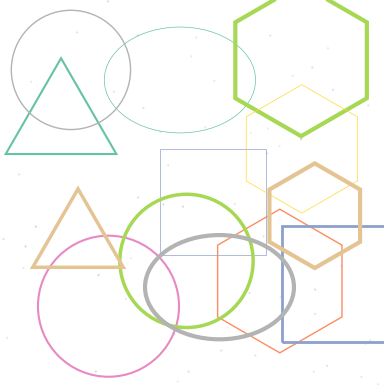[{"shape": "triangle", "thickness": 1.5, "radius": 0.83, "center": [0.159, 0.683]}, {"shape": "oval", "thickness": 0.5, "radius": 0.98, "center": [0.467, 0.792]}, {"shape": "hexagon", "thickness": 1, "radius": 0.93, "center": [0.727, 0.27]}, {"shape": "square", "thickness": 2, "radius": 0.75, "center": [0.884, 0.262]}, {"shape": "square", "thickness": 0.5, "radius": 0.69, "center": [0.553, 0.476]}, {"shape": "circle", "thickness": 1.5, "radius": 0.92, "center": [0.282, 0.205]}, {"shape": "circle", "thickness": 2.5, "radius": 0.87, "center": [0.484, 0.322]}, {"shape": "hexagon", "thickness": 3, "radius": 0.99, "center": [0.782, 0.843]}, {"shape": "hexagon", "thickness": 0.5, "radius": 0.83, "center": [0.784, 0.613]}, {"shape": "hexagon", "thickness": 3, "radius": 0.68, "center": [0.818, 0.44]}, {"shape": "triangle", "thickness": 2.5, "radius": 0.68, "center": [0.203, 0.374]}, {"shape": "oval", "thickness": 3, "radius": 0.97, "center": [0.57, 0.254]}, {"shape": "circle", "thickness": 1, "radius": 0.77, "center": [0.184, 0.818]}]